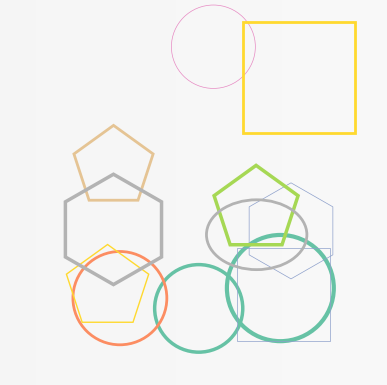[{"shape": "circle", "thickness": 3, "radius": 0.69, "center": [0.723, 0.252]}, {"shape": "circle", "thickness": 2.5, "radius": 0.57, "center": [0.513, 0.199]}, {"shape": "circle", "thickness": 2, "radius": 0.61, "center": [0.309, 0.226]}, {"shape": "hexagon", "thickness": 0.5, "radius": 0.62, "center": [0.751, 0.4]}, {"shape": "square", "thickness": 0.5, "radius": 0.6, "center": [0.732, 0.235]}, {"shape": "circle", "thickness": 0.5, "radius": 0.54, "center": [0.551, 0.879]}, {"shape": "pentagon", "thickness": 2.5, "radius": 0.57, "center": [0.661, 0.457]}, {"shape": "square", "thickness": 2, "radius": 0.72, "center": [0.771, 0.798]}, {"shape": "pentagon", "thickness": 1, "radius": 0.56, "center": [0.278, 0.253]}, {"shape": "pentagon", "thickness": 2, "radius": 0.54, "center": [0.293, 0.567]}, {"shape": "oval", "thickness": 2, "radius": 0.65, "center": [0.662, 0.39]}, {"shape": "hexagon", "thickness": 2.5, "radius": 0.72, "center": [0.293, 0.404]}]